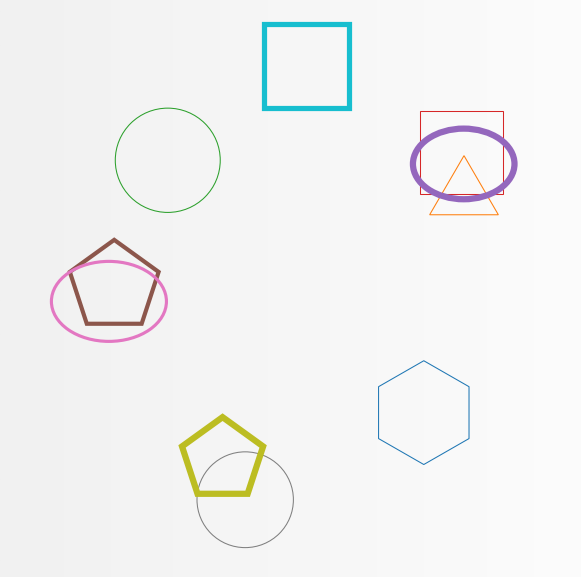[{"shape": "hexagon", "thickness": 0.5, "radius": 0.45, "center": [0.729, 0.285]}, {"shape": "triangle", "thickness": 0.5, "radius": 0.34, "center": [0.798, 0.661]}, {"shape": "circle", "thickness": 0.5, "radius": 0.45, "center": [0.289, 0.722]}, {"shape": "square", "thickness": 0.5, "radius": 0.36, "center": [0.795, 0.735]}, {"shape": "oval", "thickness": 3, "radius": 0.44, "center": [0.798, 0.715]}, {"shape": "pentagon", "thickness": 2, "radius": 0.4, "center": [0.197, 0.503]}, {"shape": "oval", "thickness": 1.5, "radius": 0.49, "center": [0.187, 0.477]}, {"shape": "circle", "thickness": 0.5, "radius": 0.41, "center": [0.422, 0.134]}, {"shape": "pentagon", "thickness": 3, "radius": 0.37, "center": [0.383, 0.203]}, {"shape": "square", "thickness": 2.5, "radius": 0.37, "center": [0.527, 0.885]}]